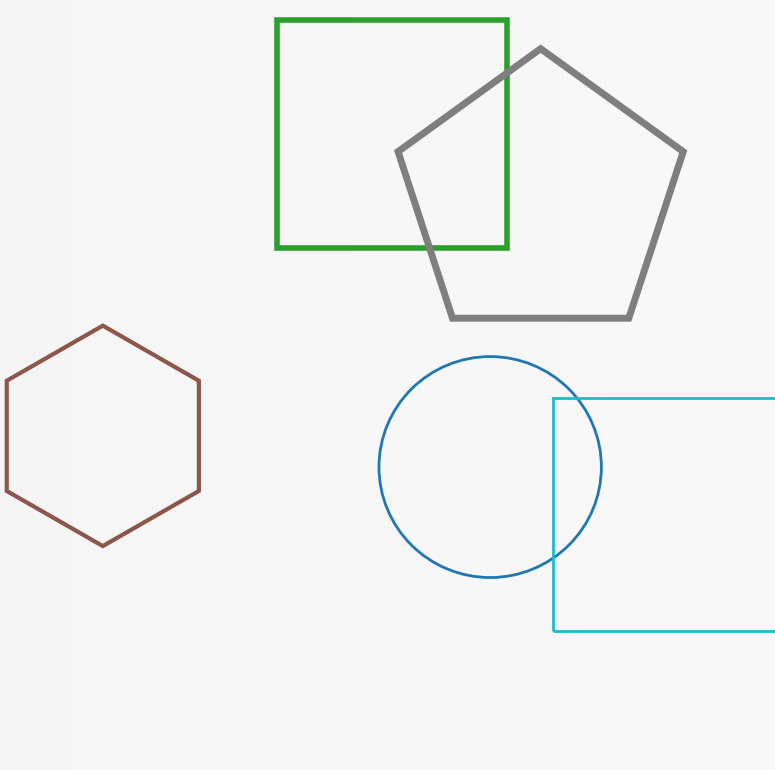[{"shape": "circle", "thickness": 1, "radius": 0.72, "center": [0.632, 0.393]}, {"shape": "square", "thickness": 2, "radius": 0.74, "center": [0.506, 0.826]}, {"shape": "hexagon", "thickness": 1.5, "radius": 0.72, "center": [0.133, 0.434]}, {"shape": "pentagon", "thickness": 2.5, "radius": 0.97, "center": [0.698, 0.743]}, {"shape": "square", "thickness": 1, "radius": 0.76, "center": [0.865, 0.332]}]